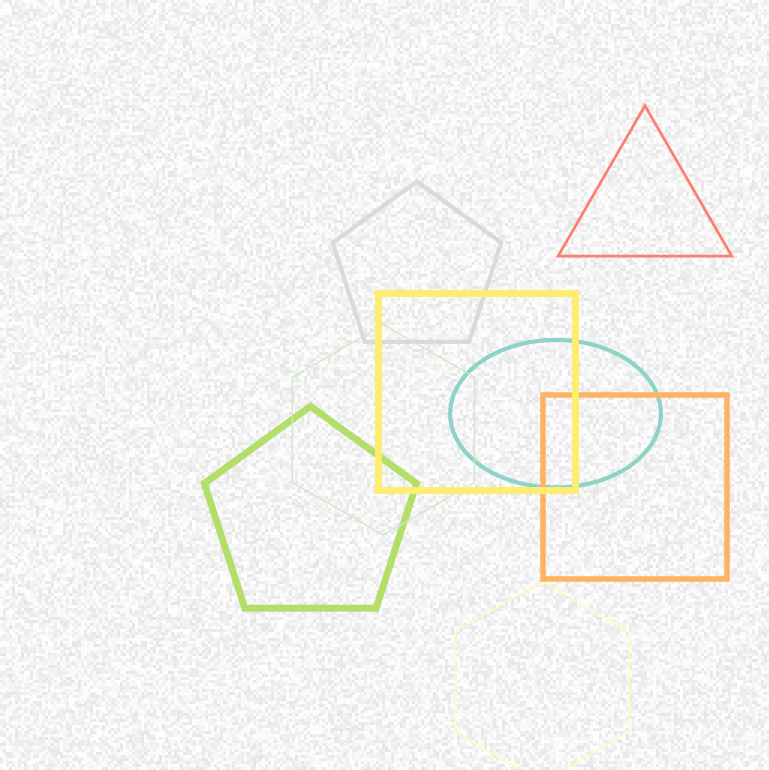[{"shape": "oval", "thickness": 1.5, "radius": 0.68, "center": [0.721, 0.463]}, {"shape": "hexagon", "thickness": 0.5, "radius": 0.65, "center": [0.704, 0.115]}, {"shape": "triangle", "thickness": 1, "radius": 0.65, "center": [0.838, 0.732]}, {"shape": "square", "thickness": 2, "radius": 0.6, "center": [0.825, 0.367]}, {"shape": "pentagon", "thickness": 2.5, "radius": 0.72, "center": [0.403, 0.327]}, {"shape": "pentagon", "thickness": 1.5, "radius": 0.58, "center": [0.541, 0.649]}, {"shape": "hexagon", "thickness": 0.5, "radius": 0.68, "center": [0.498, 0.442]}, {"shape": "square", "thickness": 2.5, "radius": 0.64, "center": [0.619, 0.491]}]